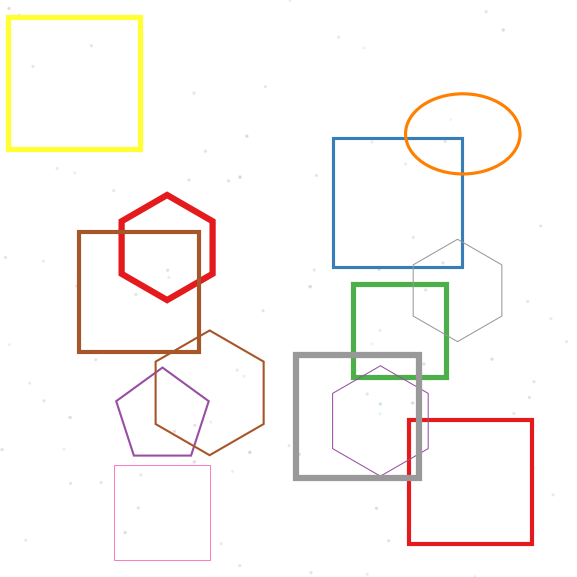[{"shape": "hexagon", "thickness": 3, "radius": 0.45, "center": [0.289, 0.57]}, {"shape": "square", "thickness": 2, "radius": 0.54, "center": [0.815, 0.164]}, {"shape": "square", "thickness": 1.5, "radius": 0.56, "center": [0.688, 0.649]}, {"shape": "square", "thickness": 2.5, "radius": 0.4, "center": [0.691, 0.427]}, {"shape": "pentagon", "thickness": 1, "radius": 0.42, "center": [0.281, 0.278]}, {"shape": "hexagon", "thickness": 0.5, "radius": 0.48, "center": [0.659, 0.27]}, {"shape": "oval", "thickness": 1.5, "radius": 0.5, "center": [0.801, 0.767]}, {"shape": "square", "thickness": 2.5, "radius": 0.57, "center": [0.129, 0.855]}, {"shape": "hexagon", "thickness": 1, "radius": 0.54, "center": [0.363, 0.319]}, {"shape": "square", "thickness": 2, "radius": 0.52, "center": [0.24, 0.493]}, {"shape": "square", "thickness": 0.5, "radius": 0.41, "center": [0.281, 0.112]}, {"shape": "square", "thickness": 3, "radius": 0.53, "center": [0.619, 0.278]}, {"shape": "hexagon", "thickness": 0.5, "radius": 0.44, "center": [0.792, 0.496]}]